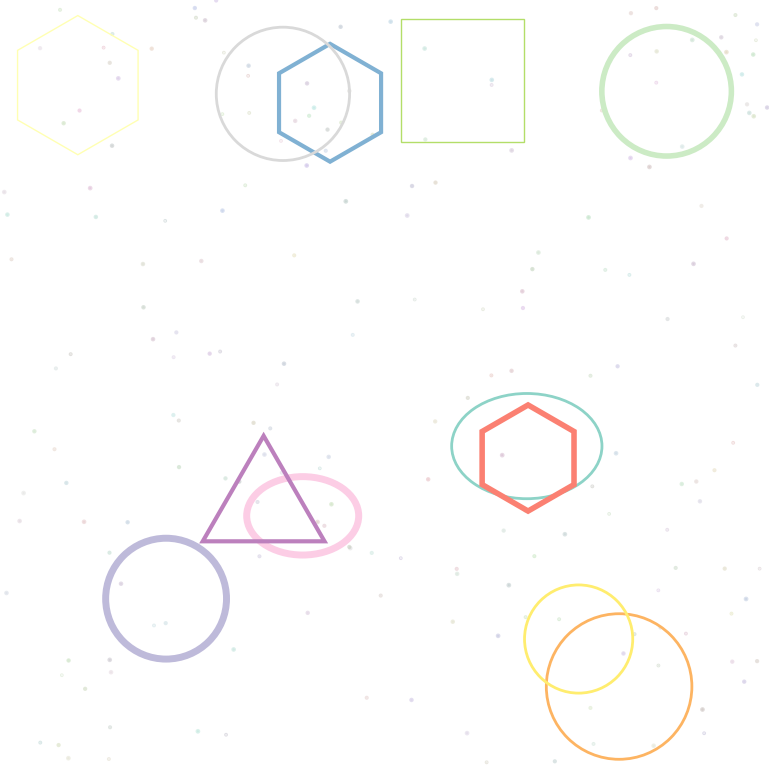[{"shape": "oval", "thickness": 1, "radius": 0.49, "center": [0.684, 0.421]}, {"shape": "hexagon", "thickness": 0.5, "radius": 0.45, "center": [0.101, 0.889]}, {"shape": "circle", "thickness": 2.5, "radius": 0.39, "center": [0.216, 0.223]}, {"shape": "hexagon", "thickness": 2, "radius": 0.34, "center": [0.686, 0.405]}, {"shape": "hexagon", "thickness": 1.5, "radius": 0.38, "center": [0.429, 0.867]}, {"shape": "circle", "thickness": 1, "radius": 0.47, "center": [0.804, 0.108]}, {"shape": "square", "thickness": 0.5, "radius": 0.4, "center": [0.6, 0.896]}, {"shape": "oval", "thickness": 2.5, "radius": 0.36, "center": [0.393, 0.33]}, {"shape": "circle", "thickness": 1, "radius": 0.43, "center": [0.367, 0.878]}, {"shape": "triangle", "thickness": 1.5, "radius": 0.46, "center": [0.342, 0.343]}, {"shape": "circle", "thickness": 2, "radius": 0.42, "center": [0.866, 0.881]}, {"shape": "circle", "thickness": 1, "radius": 0.35, "center": [0.751, 0.17]}]